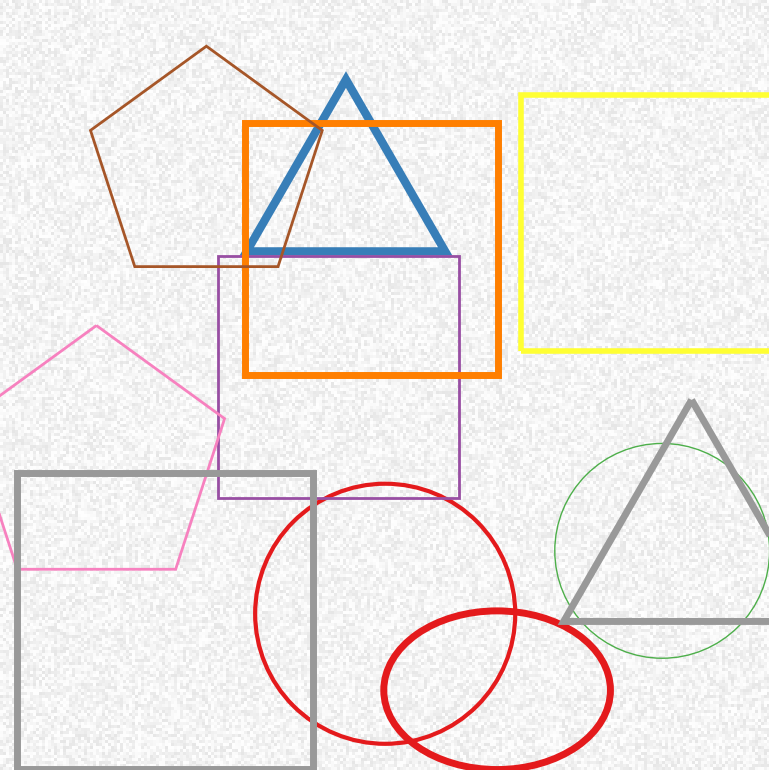[{"shape": "circle", "thickness": 1.5, "radius": 0.84, "center": [0.5, 0.203]}, {"shape": "oval", "thickness": 2.5, "radius": 0.74, "center": [0.646, 0.104]}, {"shape": "triangle", "thickness": 3, "radius": 0.74, "center": [0.449, 0.748]}, {"shape": "circle", "thickness": 0.5, "radius": 0.7, "center": [0.86, 0.285]}, {"shape": "square", "thickness": 1, "radius": 0.78, "center": [0.439, 0.511]}, {"shape": "square", "thickness": 2.5, "radius": 0.82, "center": [0.482, 0.677]}, {"shape": "square", "thickness": 2, "radius": 0.83, "center": [0.842, 0.711]}, {"shape": "pentagon", "thickness": 1, "radius": 0.79, "center": [0.268, 0.782]}, {"shape": "pentagon", "thickness": 1, "radius": 0.87, "center": [0.125, 0.402]}, {"shape": "square", "thickness": 2.5, "radius": 0.96, "center": [0.214, 0.193]}, {"shape": "triangle", "thickness": 2.5, "radius": 0.96, "center": [0.898, 0.289]}]